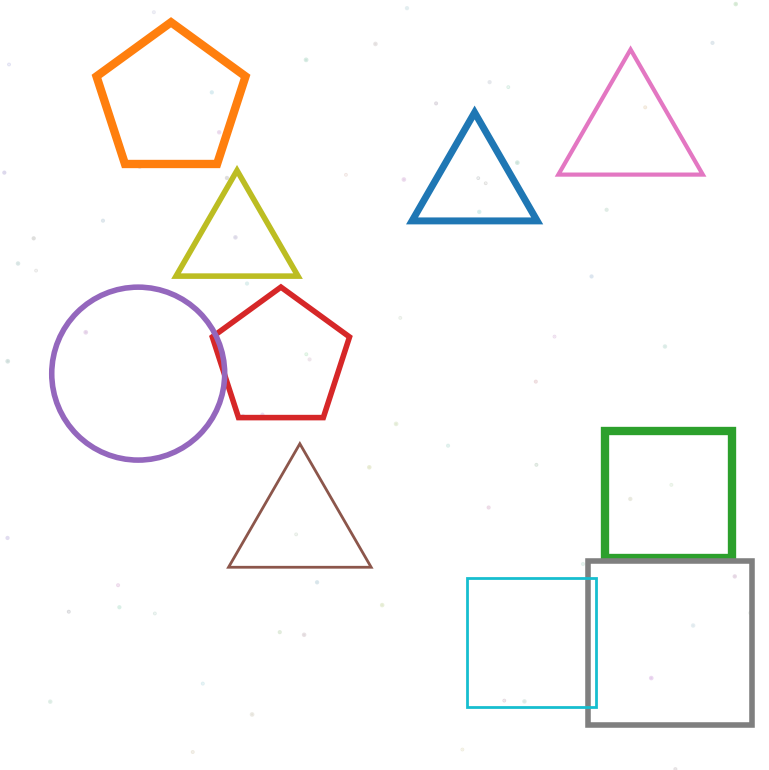[{"shape": "triangle", "thickness": 2.5, "radius": 0.47, "center": [0.616, 0.76]}, {"shape": "pentagon", "thickness": 3, "radius": 0.51, "center": [0.222, 0.869]}, {"shape": "square", "thickness": 3, "radius": 0.41, "center": [0.868, 0.358]}, {"shape": "pentagon", "thickness": 2, "radius": 0.47, "center": [0.365, 0.533]}, {"shape": "circle", "thickness": 2, "radius": 0.56, "center": [0.179, 0.515]}, {"shape": "triangle", "thickness": 1, "radius": 0.53, "center": [0.389, 0.317]}, {"shape": "triangle", "thickness": 1.5, "radius": 0.54, "center": [0.819, 0.827]}, {"shape": "square", "thickness": 2, "radius": 0.53, "center": [0.87, 0.165]}, {"shape": "triangle", "thickness": 2, "radius": 0.46, "center": [0.308, 0.687]}, {"shape": "square", "thickness": 1, "radius": 0.42, "center": [0.69, 0.166]}]